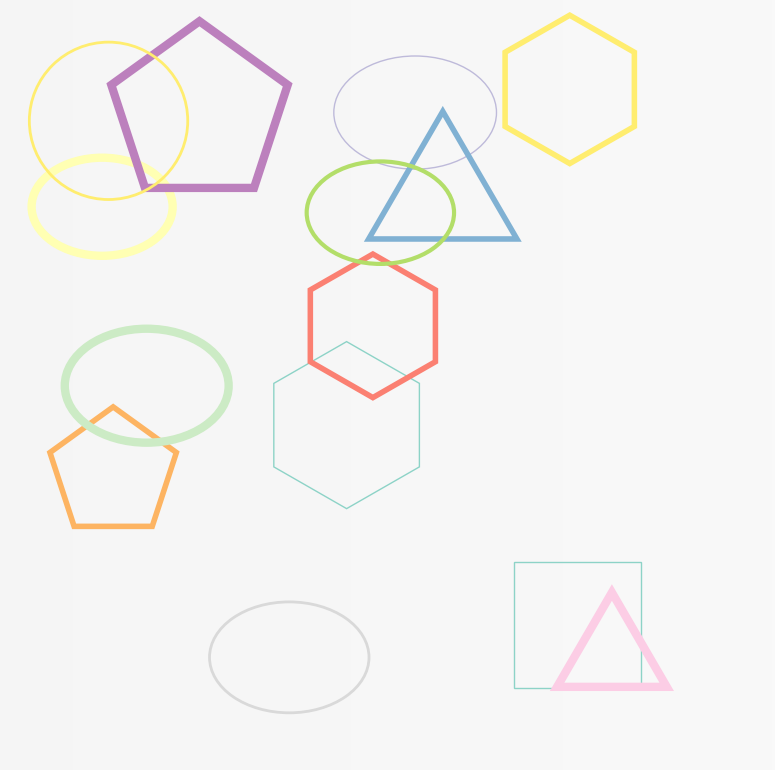[{"shape": "square", "thickness": 0.5, "radius": 0.41, "center": [0.745, 0.188]}, {"shape": "hexagon", "thickness": 0.5, "radius": 0.54, "center": [0.447, 0.448]}, {"shape": "oval", "thickness": 3, "radius": 0.45, "center": [0.132, 0.731]}, {"shape": "oval", "thickness": 0.5, "radius": 0.52, "center": [0.536, 0.854]}, {"shape": "hexagon", "thickness": 2, "radius": 0.47, "center": [0.481, 0.577]}, {"shape": "triangle", "thickness": 2, "radius": 0.55, "center": [0.571, 0.745]}, {"shape": "pentagon", "thickness": 2, "radius": 0.43, "center": [0.146, 0.386]}, {"shape": "oval", "thickness": 1.5, "radius": 0.48, "center": [0.491, 0.724]}, {"shape": "triangle", "thickness": 3, "radius": 0.41, "center": [0.79, 0.149]}, {"shape": "oval", "thickness": 1, "radius": 0.51, "center": [0.373, 0.146]}, {"shape": "pentagon", "thickness": 3, "radius": 0.6, "center": [0.257, 0.853]}, {"shape": "oval", "thickness": 3, "radius": 0.53, "center": [0.189, 0.499]}, {"shape": "circle", "thickness": 1, "radius": 0.51, "center": [0.14, 0.843]}, {"shape": "hexagon", "thickness": 2, "radius": 0.48, "center": [0.735, 0.884]}]